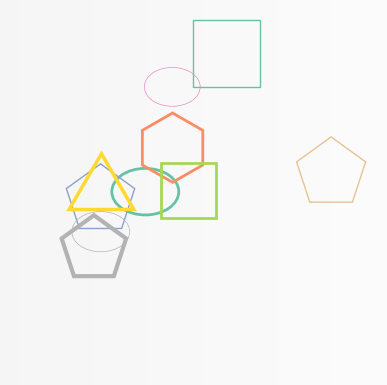[{"shape": "square", "thickness": 1, "radius": 0.43, "center": [0.585, 0.861]}, {"shape": "oval", "thickness": 2, "radius": 0.43, "center": [0.375, 0.502]}, {"shape": "hexagon", "thickness": 2, "radius": 0.45, "center": [0.445, 0.616]}, {"shape": "pentagon", "thickness": 1, "radius": 0.46, "center": [0.259, 0.482]}, {"shape": "oval", "thickness": 0.5, "radius": 0.36, "center": [0.445, 0.774]}, {"shape": "square", "thickness": 2, "radius": 0.36, "center": [0.487, 0.504]}, {"shape": "triangle", "thickness": 2.5, "radius": 0.48, "center": [0.262, 0.504]}, {"shape": "pentagon", "thickness": 1, "radius": 0.47, "center": [0.854, 0.551]}, {"shape": "pentagon", "thickness": 3, "radius": 0.44, "center": [0.242, 0.353]}, {"shape": "oval", "thickness": 0.5, "radius": 0.37, "center": [0.26, 0.398]}]